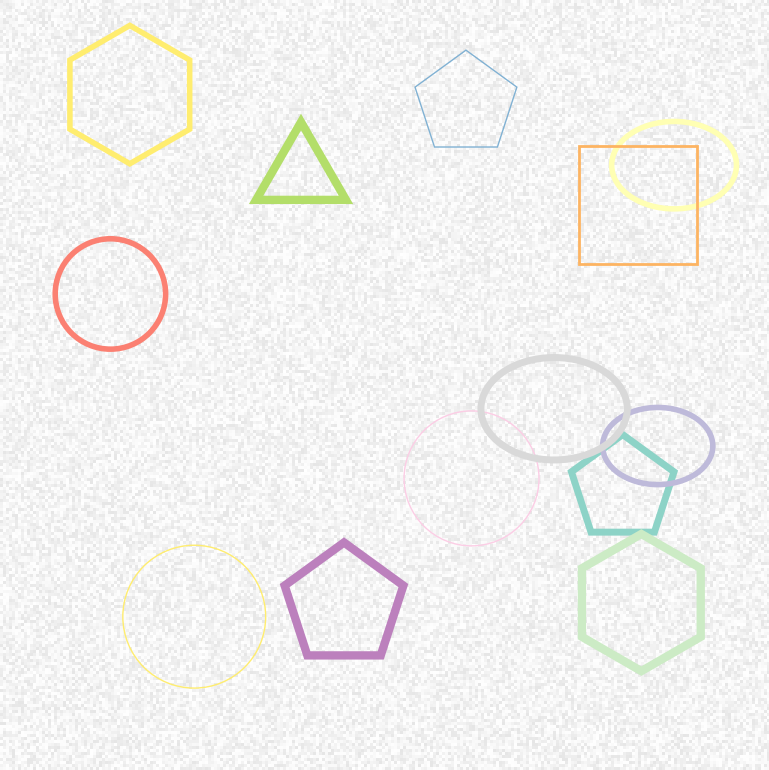[{"shape": "pentagon", "thickness": 2.5, "radius": 0.35, "center": [0.809, 0.366]}, {"shape": "oval", "thickness": 2, "radius": 0.41, "center": [0.875, 0.786]}, {"shape": "oval", "thickness": 2, "radius": 0.36, "center": [0.854, 0.421]}, {"shape": "circle", "thickness": 2, "radius": 0.36, "center": [0.143, 0.618]}, {"shape": "pentagon", "thickness": 0.5, "radius": 0.35, "center": [0.605, 0.865]}, {"shape": "square", "thickness": 1, "radius": 0.38, "center": [0.829, 0.734]}, {"shape": "triangle", "thickness": 3, "radius": 0.34, "center": [0.391, 0.774]}, {"shape": "circle", "thickness": 0.5, "radius": 0.44, "center": [0.612, 0.379]}, {"shape": "oval", "thickness": 2.5, "radius": 0.48, "center": [0.72, 0.469]}, {"shape": "pentagon", "thickness": 3, "radius": 0.41, "center": [0.447, 0.214]}, {"shape": "hexagon", "thickness": 3, "radius": 0.45, "center": [0.833, 0.217]}, {"shape": "circle", "thickness": 0.5, "radius": 0.46, "center": [0.252, 0.199]}, {"shape": "hexagon", "thickness": 2, "radius": 0.45, "center": [0.169, 0.877]}]